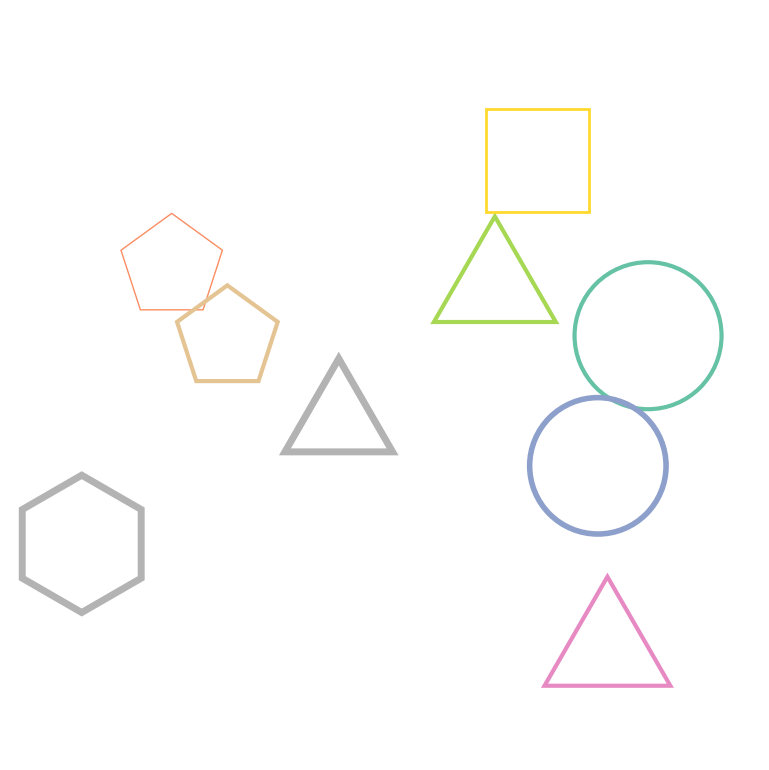[{"shape": "circle", "thickness": 1.5, "radius": 0.48, "center": [0.842, 0.564]}, {"shape": "pentagon", "thickness": 0.5, "radius": 0.35, "center": [0.223, 0.654]}, {"shape": "circle", "thickness": 2, "radius": 0.44, "center": [0.776, 0.395]}, {"shape": "triangle", "thickness": 1.5, "radius": 0.47, "center": [0.789, 0.157]}, {"shape": "triangle", "thickness": 1.5, "radius": 0.46, "center": [0.643, 0.628]}, {"shape": "square", "thickness": 1, "radius": 0.33, "center": [0.698, 0.792]}, {"shape": "pentagon", "thickness": 1.5, "radius": 0.34, "center": [0.295, 0.561]}, {"shape": "triangle", "thickness": 2.5, "radius": 0.4, "center": [0.44, 0.454]}, {"shape": "hexagon", "thickness": 2.5, "radius": 0.45, "center": [0.106, 0.294]}]